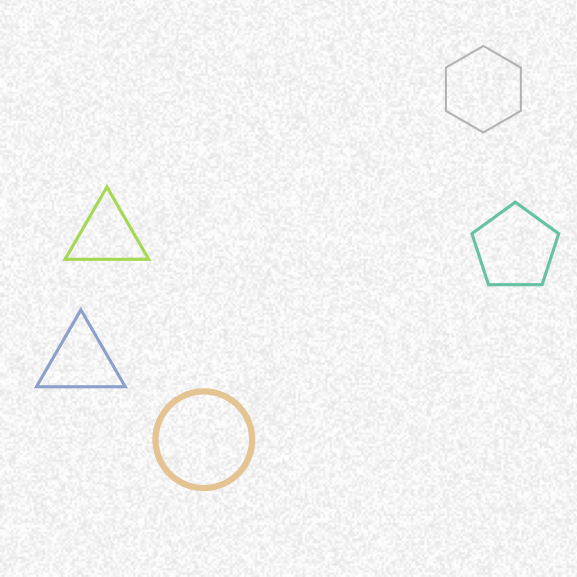[{"shape": "pentagon", "thickness": 1.5, "radius": 0.39, "center": [0.892, 0.57]}, {"shape": "triangle", "thickness": 1.5, "radius": 0.44, "center": [0.14, 0.374]}, {"shape": "triangle", "thickness": 1.5, "radius": 0.42, "center": [0.185, 0.592]}, {"shape": "circle", "thickness": 3, "radius": 0.42, "center": [0.353, 0.238]}, {"shape": "hexagon", "thickness": 1, "radius": 0.37, "center": [0.837, 0.845]}]